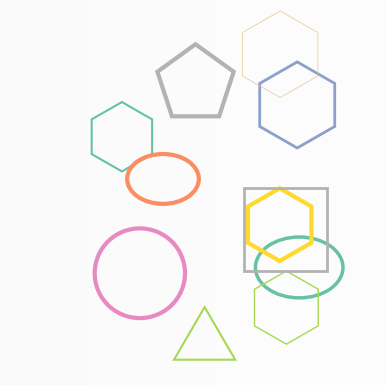[{"shape": "hexagon", "thickness": 1.5, "radius": 0.45, "center": [0.315, 0.645]}, {"shape": "oval", "thickness": 2.5, "radius": 0.56, "center": [0.772, 0.305]}, {"shape": "oval", "thickness": 3, "radius": 0.46, "center": [0.421, 0.535]}, {"shape": "hexagon", "thickness": 2, "radius": 0.56, "center": [0.767, 0.727]}, {"shape": "circle", "thickness": 3, "radius": 0.58, "center": [0.361, 0.29]}, {"shape": "hexagon", "thickness": 1, "radius": 0.47, "center": [0.739, 0.201]}, {"shape": "triangle", "thickness": 1.5, "radius": 0.46, "center": [0.528, 0.111]}, {"shape": "hexagon", "thickness": 3, "radius": 0.47, "center": [0.722, 0.417]}, {"shape": "hexagon", "thickness": 0.5, "radius": 0.56, "center": [0.723, 0.859]}, {"shape": "square", "thickness": 2, "radius": 0.54, "center": [0.737, 0.403]}, {"shape": "pentagon", "thickness": 3, "radius": 0.52, "center": [0.505, 0.782]}]